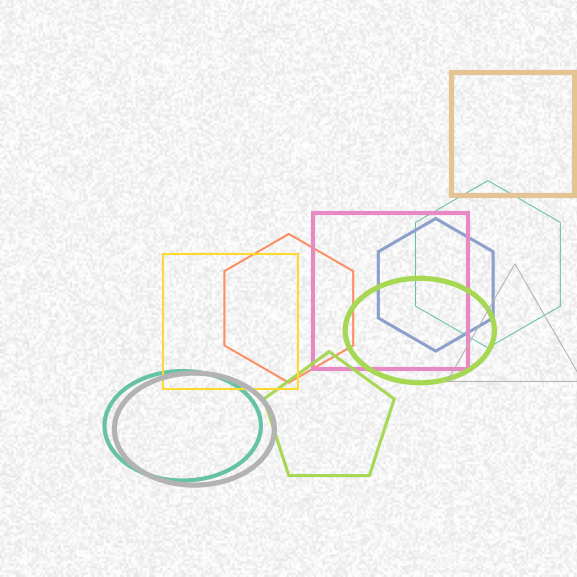[{"shape": "oval", "thickness": 2, "radius": 0.68, "center": [0.316, 0.262]}, {"shape": "hexagon", "thickness": 0.5, "radius": 0.72, "center": [0.845, 0.542]}, {"shape": "hexagon", "thickness": 1, "radius": 0.64, "center": [0.5, 0.465]}, {"shape": "hexagon", "thickness": 1.5, "radius": 0.57, "center": [0.755, 0.506]}, {"shape": "square", "thickness": 2, "radius": 0.67, "center": [0.676, 0.495]}, {"shape": "pentagon", "thickness": 1.5, "radius": 0.59, "center": [0.57, 0.272]}, {"shape": "oval", "thickness": 2.5, "radius": 0.65, "center": [0.727, 0.427]}, {"shape": "square", "thickness": 1, "radius": 0.59, "center": [0.399, 0.443]}, {"shape": "square", "thickness": 2.5, "radius": 0.53, "center": [0.888, 0.768]}, {"shape": "oval", "thickness": 2.5, "radius": 0.69, "center": [0.337, 0.256]}, {"shape": "triangle", "thickness": 0.5, "radius": 0.68, "center": [0.891, 0.406]}]